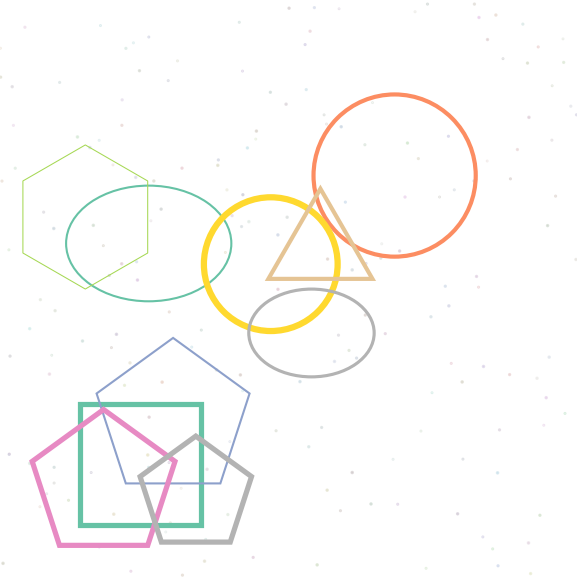[{"shape": "square", "thickness": 2.5, "radius": 0.52, "center": [0.244, 0.195]}, {"shape": "oval", "thickness": 1, "radius": 0.72, "center": [0.258, 0.578]}, {"shape": "circle", "thickness": 2, "radius": 0.7, "center": [0.683, 0.695]}, {"shape": "pentagon", "thickness": 1, "radius": 0.7, "center": [0.3, 0.275]}, {"shape": "pentagon", "thickness": 2.5, "radius": 0.65, "center": [0.179, 0.16]}, {"shape": "hexagon", "thickness": 0.5, "radius": 0.62, "center": [0.148, 0.623]}, {"shape": "circle", "thickness": 3, "radius": 0.58, "center": [0.469, 0.542]}, {"shape": "triangle", "thickness": 2, "radius": 0.52, "center": [0.555, 0.568]}, {"shape": "oval", "thickness": 1.5, "radius": 0.54, "center": [0.539, 0.423]}, {"shape": "pentagon", "thickness": 2.5, "radius": 0.51, "center": [0.339, 0.143]}]